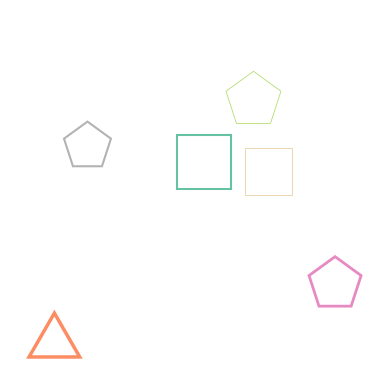[{"shape": "square", "thickness": 1.5, "radius": 0.35, "center": [0.53, 0.578]}, {"shape": "triangle", "thickness": 2.5, "radius": 0.38, "center": [0.141, 0.111]}, {"shape": "pentagon", "thickness": 2, "radius": 0.36, "center": [0.87, 0.262]}, {"shape": "pentagon", "thickness": 0.5, "radius": 0.38, "center": [0.658, 0.74]}, {"shape": "square", "thickness": 0.5, "radius": 0.31, "center": [0.698, 0.554]}, {"shape": "pentagon", "thickness": 1.5, "radius": 0.32, "center": [0.227, 0.62]}]